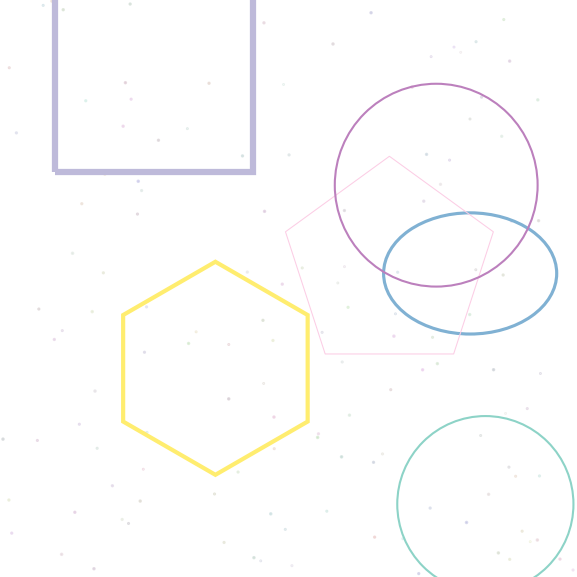[{"shape": "circle", "thickness": 1, "radius": 0.76, "center": [0.84, 0.126]}, {"shape": "square", "thickness": 3, "radius": 0.86, "center": [0.267, 0.873]}, {"shape": "oval", "thickness": 1.5, "radius": 0.75, "center": [0.814, 0.526]}, {"shape": "pentagon", "thickness": 0.5, "radius": 0.95, "center": [0.674, 0.539]}, {"shape": "circle", "thickness": 1, "radius": 0.88, "center": [0.755, 0.678]}, {"shape": "hexagon", "thickness": 2, "radius": 0.92, "center": [0.373, 0.361]}]